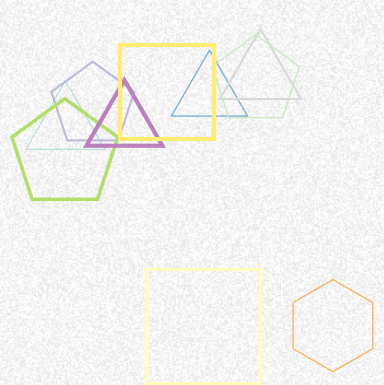[{"shape": "triangle", "thickness": 0.5, "radius": 0.59, "center": [0.17, 0.672]}, {"shape": "square", "thickness": 2, "radius": 0.74, "center": [0.528, 0.153]}, {"shape": "pentagon", "thickness": 1.5, "radius": 0.57, "center": [0.241, 0.727]}, {"shape": "triangle", "thickness": 1, "radius": 0.57, "center": [0.544, 0.756]}, {"shape": "hexagon", "thickness": 1, "radius": 0.6, "center": [0.865, 0.154]}, {"shape": "pentagon", "thickness": 2.5, "radius": 0.72, "center": [0.168, 0.599]}, {"shape": "triangle", "thickness": 1.5, "radius": 0.61, "center": [0.676, 0.804]}, {"shape": "triangle", "thickness": 3, "radius": 0.57, "center": [0.323, 0.678]}, {"shape": "pentagon", "thickness": 1, "radius": 0.6, "center": [0.664, 0.791]}, {"shape": "square", "thickness": 3, "radius": 0.61, "center": [0.433, 0.761]}]